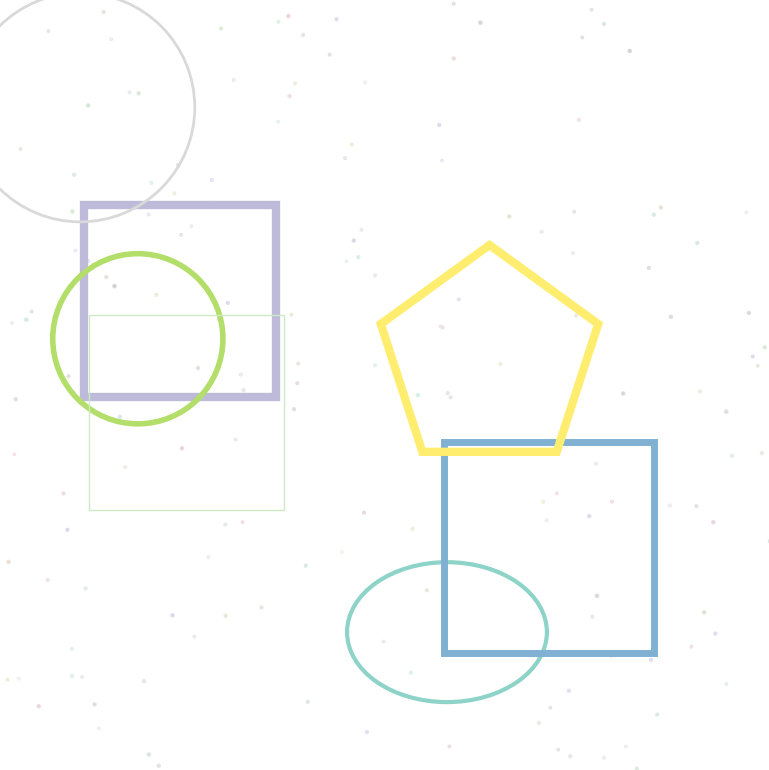[{"shape": "oval", "thickness": 1.5, "radius": 0.65, "center": [0.58, 0.179]}, {"shape": "square", "thickness": 3, "radius": 0.62, "center": [0.234, 0.609]}, {"shape": "square", "thickness": 2.5, "radius": 0.68, "center": [0.713, 0.289]}, {"shape": "circle", "thickness": 2, "radius": 0.55, "center": [0.179, 0.56]}, {"shape": "circle", "thickness": 1, "radius": 0.74, "center": [0.104, 0.861]}, {"shape": "square", "thickness": 0.5, "radius": 0.63, "center": [0.242, 0.464]}, {"shape": "pentagon", "thickness": 3, "radius": 0.74, "center": [0.636, 0.533]}]